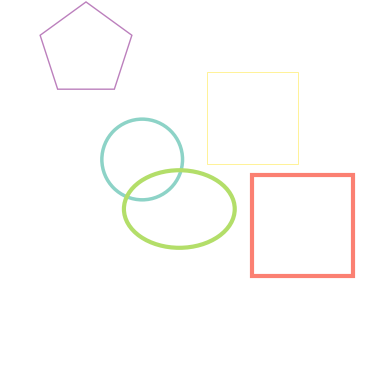[{"shape": "circle", "thickness": 2.5, "radius": 0.52, "center": [0.369, 0.586]}, {"shape": "square", "thickness": 3, "radius": 0.66, "center": [0.787, 0.414]}, {"shape": "oval", "thickness": 3, "radius": 0.72, "center": [0.466, 0.457]}, {"shape": "pentagon", "thickness": 1, "radius": 0.63, "center": [0.223, 0.87]}, {"shape": "square", "thickness": 0.5, "radius": 0.59, "center": [0.656, 0.693]}]